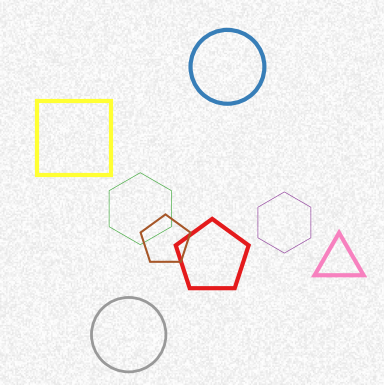[{"shape": "pentagon", "thickness": 3, "radius": 0.5, "center": [0.551, 0.332]}, {"shape": "circle", "thickness": 3, "radius": 0.48, "center": [0.591, 0.826]}, {"shape": "hexagon", "thickness": 0.5, "radius": 0.47, "center": [0.364, 0.458]}, {"shape": "hexagon", "thickness": 0.5, "radius": 0.4, "center": [0.739, 0.422]}, {"shape": "square", "thickness": 3, "radius": 0.48, "center": [0.193, 0.642]}, {"shape": "pentagon", "thickness": 1.5, "radius": 0.34, "center": [0.43, 0.375]}, {"shape": "triangle", "thickness": 3, "radius": 0.37, "center": [0.881, 0.322]}, {"shape": "circle", "thickness": 2, "radius": 0.48, "center": [0.334, 0.131]}]